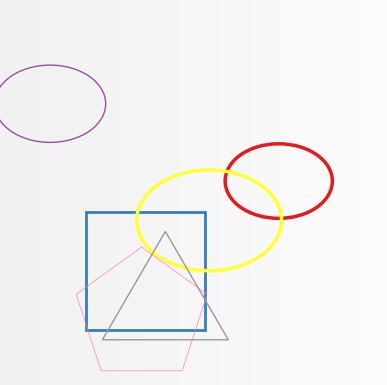[{"shape": "oval", "thickness": 2.5, "radius": 0.69, "center": [0.719, 0.53]}, {"shape": "square", "thickness": 2, "radius": 0.77, "center": [0.375, 0.296]}, {"shape": "oval", "thickness": 1, "radius": 0.72, "center": [0.129, 0.731]}, {"shape": "oval", "thickness": 2.5, "radius": 0.93, "center": [0.54, 0.428]}, {"shape": "pentagon", "thickness": 0.5, "radius": 0.89, "center": [0.366, 0.181]}, {"shape": "triangle", "thickness": 1, "radius": 0.94, "center": [0.427, 0.211]}]